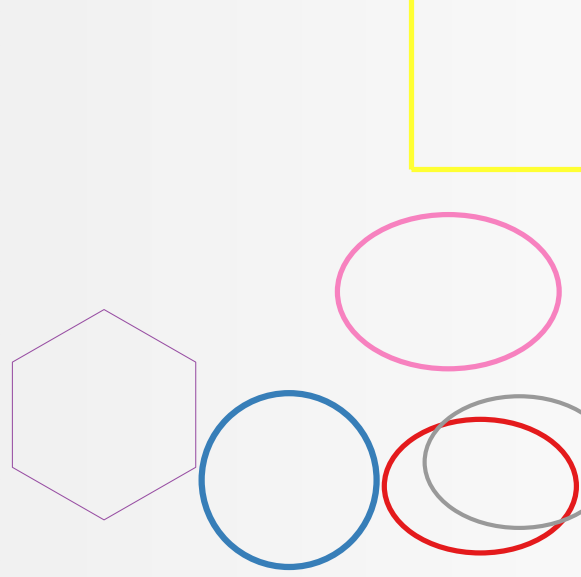[{"shape": "oval", "thickness": 2.5, "radius": 0.83, "center": [0.826, 0.157]}, {"shape": "circle", "thickness": 3, "radius": 0.75, "center": [0.497, 0.168]}, {"shape": "hexagon", "thickness": 0.5, "radius": 0.91, "center": [0.179, 0.281]}, {"shape": "square", "thickness": 2.5, "radius": 0.92, "center": [0.892, 0.89]}, {"shape": "oval", "thickness": 2.5, "radius": 0.95, "center": [0.771, 0.494]}, {"shape": "oval", "thickness": 2, "radius": 0.81, "center": [0.893, 0.199]}]